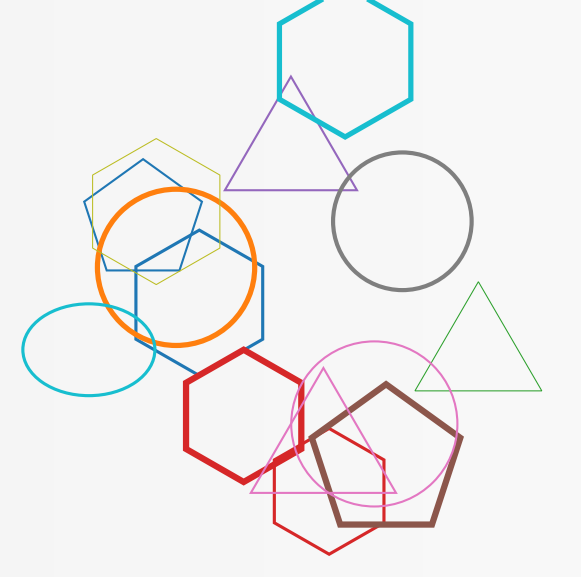[{"shape": "pentagon", "thickness": 1, "radius": 0.53, "center": [0.246, 0.617]}, {"shape": "hexagon", "thickness": 1.5, "radius": 0.63, "center": [0.343, 0.475]}, {"shape": "circle", "thickness": 2.5, "radius": 0.68, "center": [0.303, 0.536]}, {"shape": "triangle", "thickness": 0.5, "radius": 0.63, "center": [0.823, 0.385]}, {"shape": "hexagon", "thickness": 3, "radius": 0.57, "center": [0.419, 0.279]}, {"shape": "hexagon", "thickness": 1.5, "radius": 0.54, "center": [0.566, 0.148]}, {"shape": "triangle", "thickness": 1, "radius": 0.66, "center": [0.501, 0.735]}, {"shape": "pentagon", "thickness": 3, "radius": 0.67, "center": [0.664, 0.199]}, {"shape": "triangle", "thickness": 1, "radius": 0.72, "center": [0.556, 0.218]}, {"shape": "circle", "thickness": 1, "radius": 0.71, "center": [0.644, 0.265]}, {"shape": "circle", "thickness": 2, "radius": 0.6, "center": [0.692, 0.616]}, {"shape": "hexagon", "thickness": 0.5, "radius": 0.63, "center": [0.269, 0.633]}, {"shape": "oval", "thickness": 1.5, "radius": 0.57, "center": [0.153, 0.394]}, {"shape": "hexagon", "thickness": 2.5, "radius": 0.65, "center": [0.594, 0.893]}]